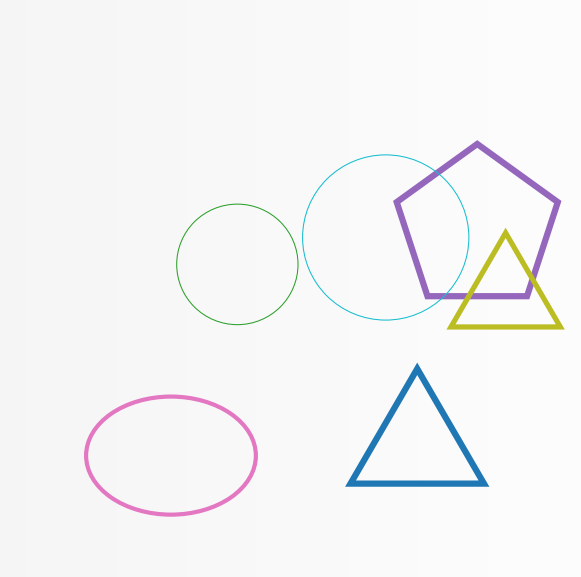[{"shape": "triangle", "thickness": 3, "radius": 0.66, "center": [0.718, 0.228]}, {"shape": "circle", "thickness": 0.5, "radius": 0.52, "center": [0.408, 0.541]}, {"shape": "pentagon", "thickness": 3, "radius": 0.73, "center": [0.821, 0.604]}, {"shape": "oval", "thickness": 2, "radius": 0.73, "center": [0.294, 0.21]}, {"shape": "triangle", "thickness": 2.5, "radius": 0.54, "center": [0.87, 0.487]}, {"shape": "circle", "thickness": 0.5, "radius": 0.72, "center": [0.664, 0.588]}]